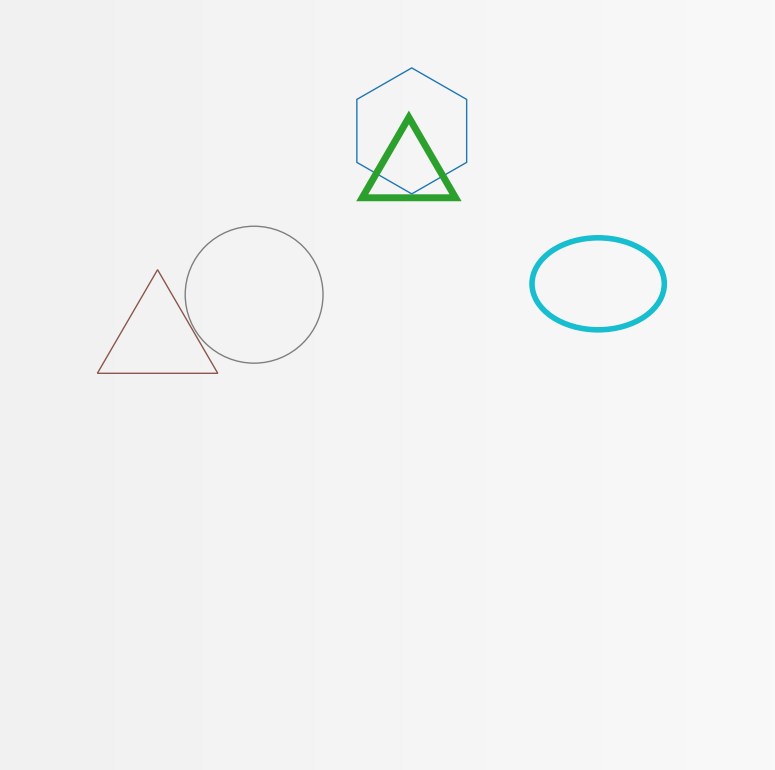[{"shape": "hexagon", "thickness": 0.5, "radius": 0.41, "center": [0.531, 0.83]}, {"shape": "triangle", "thickness": 2.5, "radius": 0.35, "center": [0.528, 0.778]}, {"shape": "triangle", "thickness": 0.5, "radius": 0.45, "center": [0.203, 0.56]}, {"shape": "circle", "thickness": 0.5, "radius": 0.44, "center": [0.328, 0.617]}, {"shape": "oval", "thickness": 2, "radius": 0.43, "center": [0.772, 0.631]}]